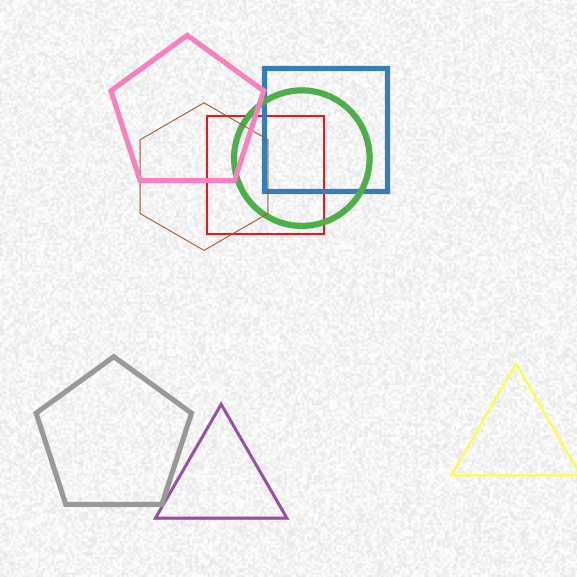[{"shape": "square", "thickness": 1, "radius": 0.51, "center": [0.46, 0.696]}, {"shape": "square", "thickness": 2.5, "radius": 0.53, "center": [0.564, 0.775]}, {"shape": "circle", "thickness": 3, "radius": 0.59, "center": [0.523, 0.725]}, {"shape": "triangle", "thickness": 1.5, "radius": 0.66, "center": [0.383, 0.168]}, {"shape": "triangle", "thickness": 1, "radius": 0.64, "center": [0.893, 0.241]}, {"shape": "hexagon", "thickness": 0.5, "radius": 0.64, "center": [0.353, 0.693]}, {"shape": "pentagon", "thickness": 2.5, "radius": 0.7, "center": [0.324, 0.799]}, {"shape": "pentagon", "thickness": 2.5, "radius": 0.71, "center": [0.197, 0.24]}]